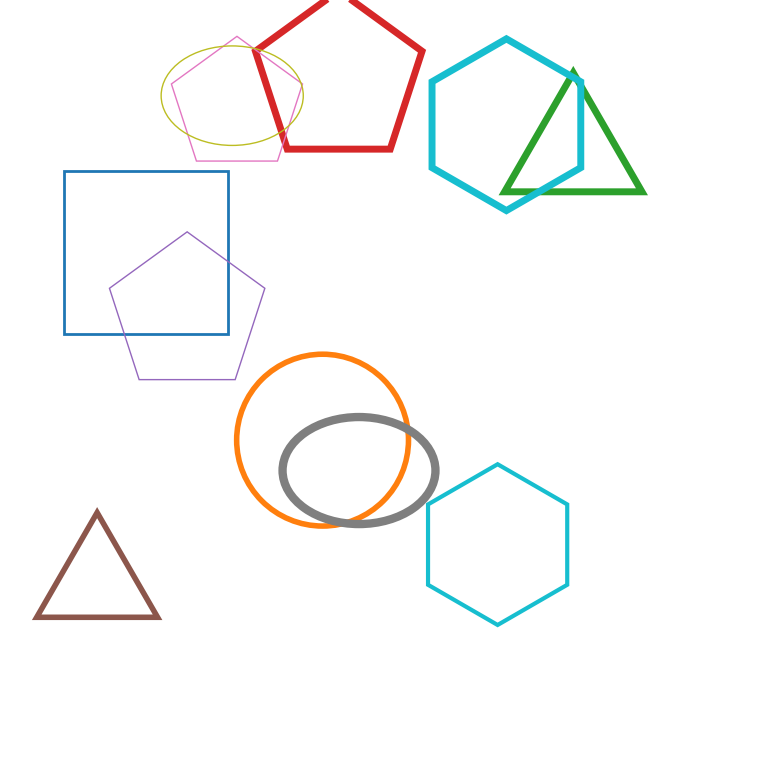[{"shape": "square", "thickness": 1, "radius": 0.53, "center": [0.19, 0.672]}, {"shape": "circle", "thickness": 2, "radius": 0.56, "center": [0.419, 0.428]}, {"shape": "triangle", "thickness": 2.5, "radius": 0.51, "center": [0.745, 0.802]}, {"shape": "pentagon", "thickness": 2.5, "radius": 0.57, "center": [0.44, 0.898]}, {"shape": "pentagon", "thickness": 0.5, "radius": 0.53, "center": [0.243, 0.593]}, {"shape": "triangle", "thickness": 2, "radius": 0.45, "center": [0.126, 0.244]}, {"shape": "pentagon", "thickness": 0.5, "radius": 0.45, "center": [0.308, 0.863]}, {"shape": "oval", "thickness": 3, "radius": 0.5, "center": [0.466, 0.389]}, {"shape": "oval", "thickness": 0.5, "radius": 0.46, "center": [0.302, 0.876]}, {"shape": "hexagon", "thickness": 1.5, "radius": 0.52, "center": [0.646, 0.293]}, {"shape": "hexagon", "thickness": 2.5, "radius": 0.56, "center": [0.658, 0.838]}]